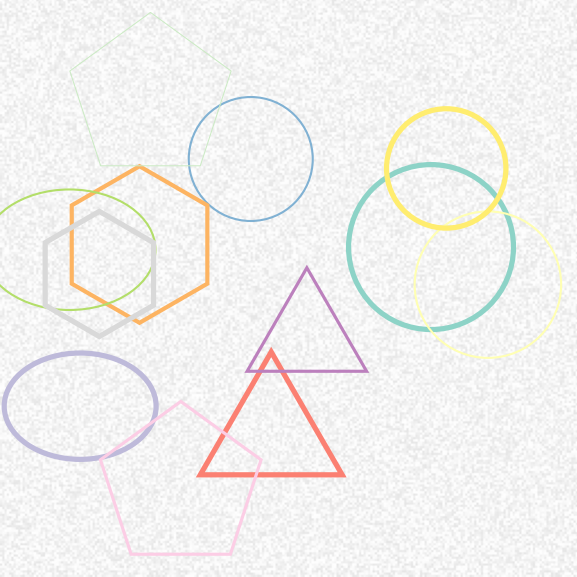[{"shape": "circle", "thickness": 2.5, "radius": 0.71, "center": [0.746, 0.571]}, {"shape": "circle", "thickness": 1, "radius": 0.63, "center": [0.845, 0.506]}, {"shape": "oval", "thickness": 2.5, "radius": 0.66, "center": [0.139, 0.296]}, {"shape": "triangle", "thickness": 2.5, "radius": 0.71, "center": [0.47, 0.248]}, {"shape": "circle", "thickness": 1, "radius": 0.54, "center": [0.434, 0.724]}, {"shape": "hexagon", "thickness": 2, "radius": 0.68, "center": [0.242, 0.576]}, {"shape": "oval", "thickness": 1, "radius": 0.75, "center": [0.12, 0.567]}, {"shape": "pentagon", "thickness": 1.5, "radius": 0.73, "center": [0.313, 0.158]}, {"shape": "hexagon", "thickness": 2.5, "radius": 0.54, "center": [0.172, 0.525]}, {"shape": "triangle", "thickness": 1.5, "radius": 0.6, "center": [0.531, 0.416]}, {"shape": "pentagon", "thickness": 0.5, "radius": 0.73, "center": [0.261, 0.831]}, {"shape": "circle", "thickness": 2.5, "radius": 0.52, "center": [0.773, 0.707]}]